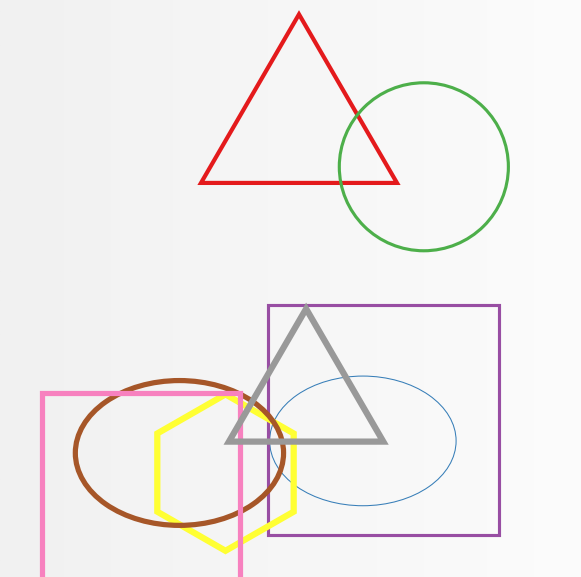[{"shape": "triangle", "thickness": 2, "radius": 0.97, "center": [0.514, 0.78]}, {"shape": "oval", "thickness": 0.5, "radius": 0.8, "center": [0.624, 0.236]}, {"shape": "circle", "thickness": 1.5, "radius": 0.73, "center": [0.729, 0.71]}, {"shape": "square", "thickness": 1.5, "radius": 0.99, "center": [0.66, 0.271]}, {"shape": "hexagon", "thickness": 3, "radius": 0.68, "center": [0.388, 0.181]}, {"shape": "oval", "thickness": 2.5, "radius": 0.9, "center": [0.309, 0.215]}, {"shape": "square", "thickness": 2.5, "radius": 0.85, "center": [0.242, 0.148]}, {"shape": "triangle", "thickness": 3, "radius": 0.77, "center": [0.527, 0.311]}]